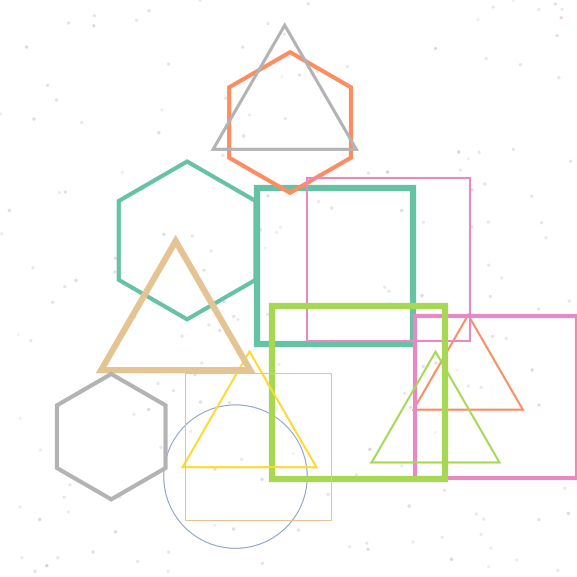[{"shape": "square", "thickness": 3, "radius": 0.68, "center": [0.58, 0.538]}, {"shape": "hexagon", "thickness": 2, "radius": 0.68, "center": [0.324, 0.583]}, {"shape": "hexagon", "thickness": 2, "radius": 0.61, "center": [0.502, 0.787]}, {"shape": "triangle", "thickness": 1, "radius": 0.55, "center": [0.811, 0.344]}, {"shape": "circle", "thickness": 0.5, "radius": 0.62, "center": [0.408, 0.174]}, {"shape": "square", "thickness": 1, "radius": 0.71, "center": [0.672, 0.549]}, {"shape": "square", "thickness": 2, "radius": 0.7, "center": [0.859, 0.312]}, {"shape": "triangle", "thickness": 1, "radius": 0.64, "center": [0.754, 0.262]}, {"shape": "square", "thickness": 3, "radius": 0.75, "center": [0.62, 0.32]}, {"shape": "triangle", "thickness": 1, "radius": 0.67, "center": [0.432, 0.257]}, {"shape": "square", "thickness": 0.5, "radius": 0.63, "center": [0.447, 0.226]}, {"shape": "triangle", "thickness": 3, "radius": 0.75, "center": [0.304, 0.433]}, {"shape": "hexagon", "thickness": 2, "radius": 0.54, "center": [0.193, 0.243]}, {"shape": "triangle", "thickness": 1.5, "radius": 0.72, "center": [0.493, 0.812]}]